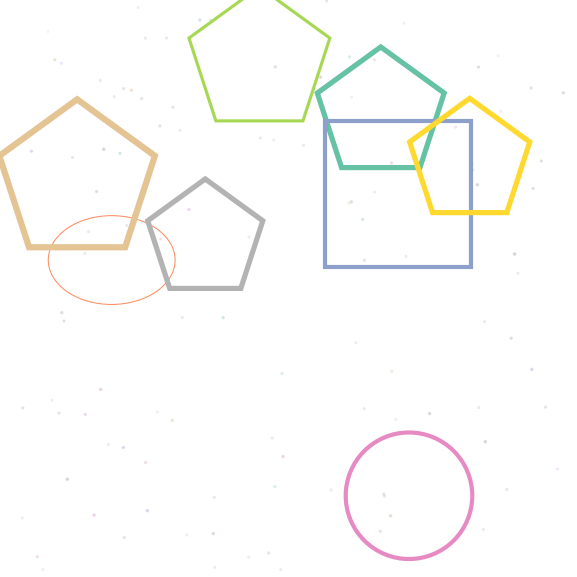[{"shape": "pentagon", "thickness": 2.5, "radius": 0.58, "center": [0.659, 0.802]}, {"shape": "oval", "thickness": 0.5, "radius": 0.55, "center": [0.193, 0.549]}, {"shape": "square", "thickness": 2, "radius": 0.63, "center": [0.689, 0.663]}, {"shape": "circle", "thickness": 2, "radius": 0.55, "center": [0.708, 0.141]}, {"shape": "pentagon", "thickness": 1.5, "radius": 0.64, "center": [0.449, 0.894]}, {"shape": "pentagon", "thickness": 2.5, "radius": 0.55, "center": [0.813, 0.719]}, {"shape": "pentagon", "thickness": 3, "radius": 0.71, "center": [0.134, 0.686]}, {"shape": "pentagon", "thickness": 2.5, "radius": 0.52, "center": [0.355, 0.584]}]